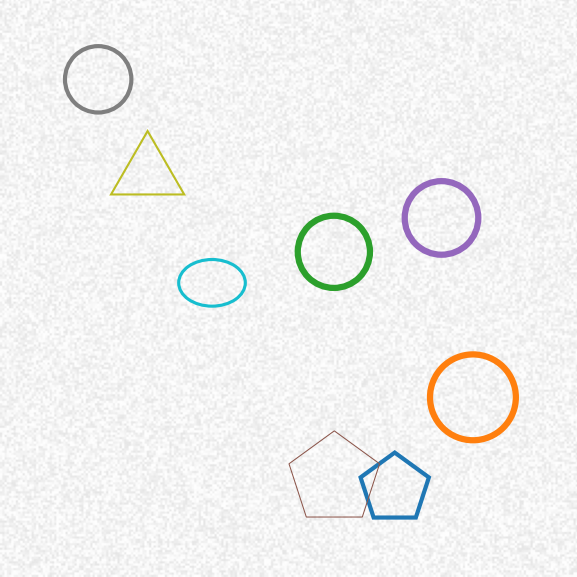[{"shape": "pentagon", "thickness": 2, "radius": 0.31, "center": [0.684, 0.153]}, {"shape": "circle", "thickness": 3, "radius": 0.37, "center": [0.819, 0.311]}, {"shape": "circle", "thickness": 3, "radius": 0.31, "center": [0.578, 0.563]}, {"shape": "circle", "thickness": 3, "radius": 0.32, "center": [0.765, 0.622]}, {"shape": "pentagon", "thickness": 0.5, "radius": 0.41, "center": [0.579, 0.171]}, {"shape": "circle", "thickness": 2, "radius": 0.29, "center": [0.17, 0.862]}, {"shape": "triangle", "thickness": 1, "radius": 0.37, "center": [0.256, 0.699]}, {"shape": "oval", "thickness": 1.5, "radius": 0.29, "center": [0.367, 0.509]}]